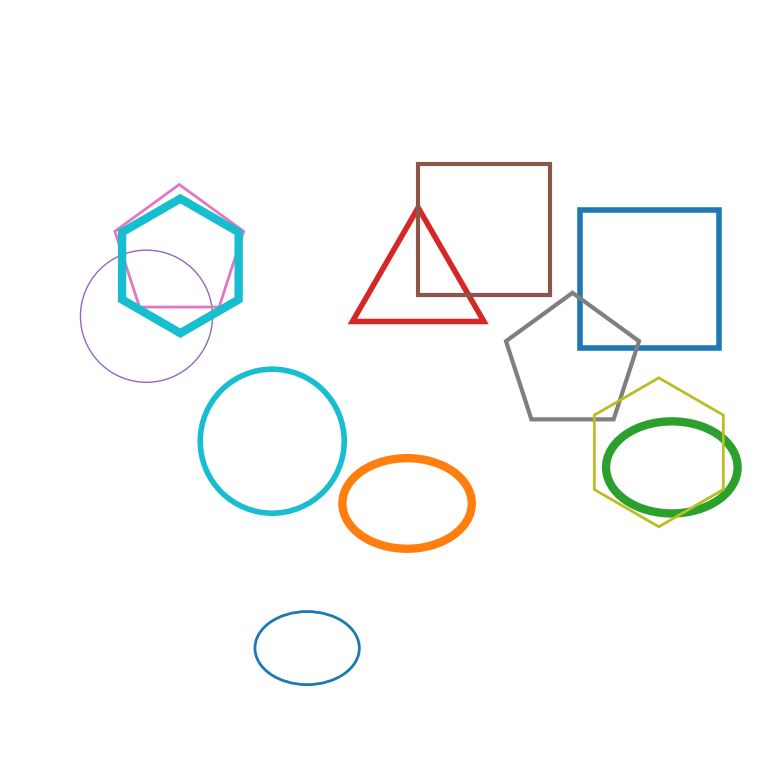[{"shape": "square", "thickness": 2, "radius": 0.45, "center": [0.843, 0.638]}, {"shape": "oval", "thickness": 1, "radius": 0.34, "center": [0.399, 0.158]}, {"shape": "oval", "thickness": 3, "radius": 0.42, "center": [0.529, 0.346]}, {"shape": "oval", "thickness": 3, "radius": 0.43, "center": [0.873, 0.393]}, {"shape": "triangle", "thickness": 2, "radius": 0.49, "center": [0.543, 0.632]}, {"shape": "circle", "thickness": 0.5, "radius": 0.43, "center": [0.19, 0.589]}, {"shape": "square", "thickness": 1.5, "radius": 0.43, "center": [0.628, 0.702]}, {"shape": "pentagon", "thickness": 1, "radius": 0.44, "center": [0.233, 0.672]}, {"shape": "pentagon", "thickness": 1.5, "radius": 0.45, "center": [0.744, 0.529]}, {"shape": "hexagon", "thickness": 1, "radius": 0.48, "center": [0.856, 0.413]}, {"shape": "circle", "thickness": 2, "radius": 0.47, "center": [0.354, 0.427]}, {"shape": "hexagon", "thickness": 3, "radius": 0.44, "center": [0.234, 0.655]}]